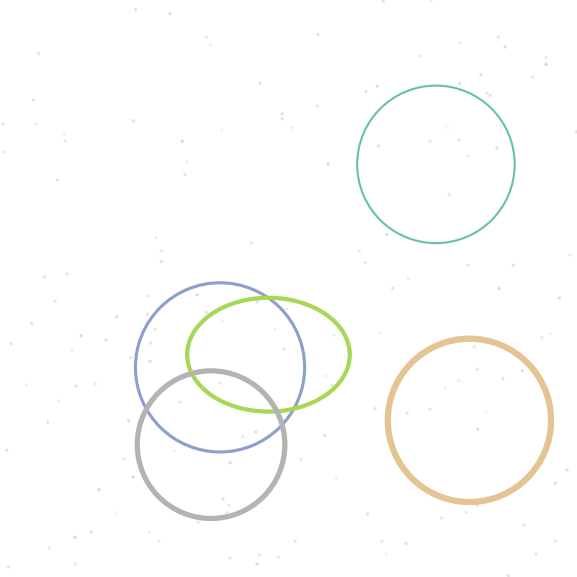[{"shape": "circle", "thickness": 1, "radius": 0.68, "center": [0.755, 0.715]}, {"shape": "circle", "thickness": 1.5, "radius": 0.73, "center": [0.381, 0.363]}, {"shape": "oval", "thickness": 2, "radius": 0.7, "center": [0.465, 0.385]}, {"shape": "circle", "thickness": 3, "radius": 0.71, "center": [0.813, 0.271]}, {"shape": "circle", "thickness": 2.5, "radius": 0.64, "center": [0.365, 0.229]}]